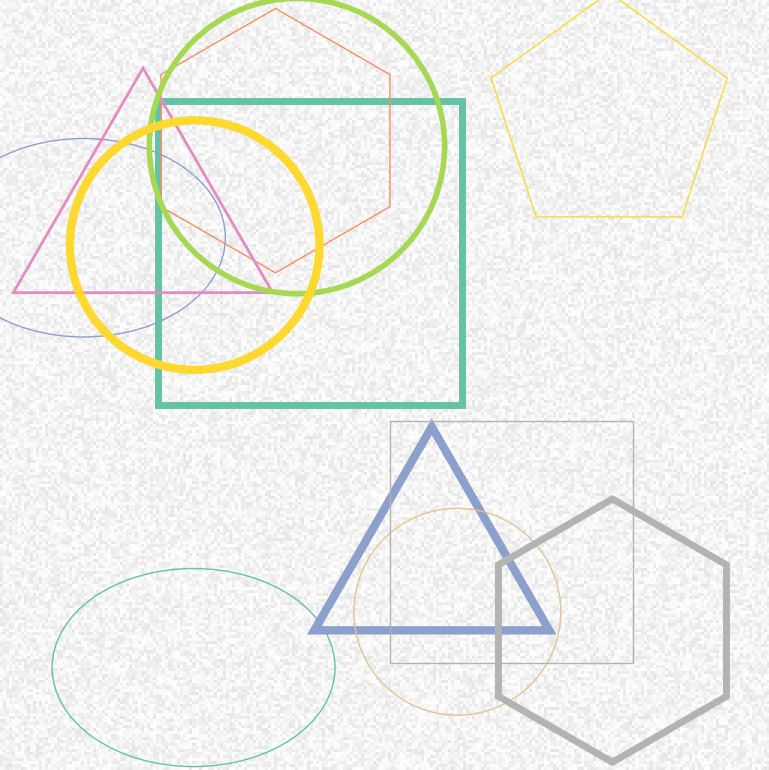[{"shape": "oval", "thickness": 0.5, "radius": 0.92, "center": [0.251, 0.133]}, {"shape": "square", "thickness": 2.5, "radius": 0.99, "center": [0.403, 0.672]}, {"shape": "hexagon", "thickness": 0.5, "radius": 0.86, "center": [0.358, 0.817]}, {"shape": "oval", "thickness": 0.5, "radius": 0.92, "center": [0.109, 0.691]}, {"shape": "triangle", "thickness": 3, "radius": 0.88, "center": [0.561, 0.269]}, {"shape": "triangle", "thickness": 1, "radius": 0.97, "center": [0.186, 0.717]}, {"shape": "circle", "thickness": 2, "radius": 0.96, "center": [0.386, 0.81]}, {"shape": "circle", "thickness": 3, "radius": 0.81, "center": [0.253, 0.682]}, {"shape": "pentagon", "thickness": 0.5, "radius": 0.81, "center": [0.791, 0.849]}, {"shape": "circle", "thickness": 0.5, "radius": 0.67, "center": [0.594, 0.206]}, {"shape": "square", "thickness": 0.5, "radius": 0.79, "center": [0.664, 0.296]}, {"shape": "hexagon", "thickness": 2.5, "radius": 0.85, "center": [0.795, 0.181]}]